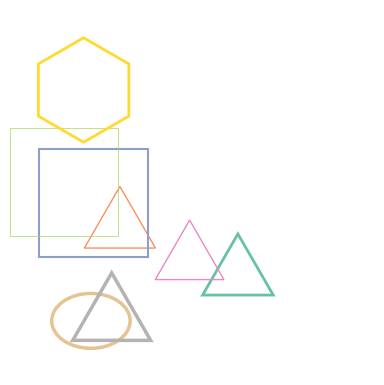[{"shape": "triangle", "thickness": 2, "radius": 0.53, "center": [0.618, 0.287]}, {"shape": "triangle", "thickness": 1, "radius": 0.53, "center": [0.311, 0.409]}, {"shape": "square", "thickness": 1.5, "radius": 0.7, "center": [0.243, 0.472]}, {"shape": "triangle", "thickness": 1, "radius": 0.52, "center": [0.492, 0.325]}, {"shape": "square", "thickness": 0.5, "radius": 0.7, "center": [0.167, 0.527]}, {"shape": "hexagon", "thickness": 2, "radius": 0.68, "center": [0.217, 0.766]}, {"shape": "oval", "thickness": 2.5, "radius": 0.51, "center": [0.236, 0.167]}, {"shape": "triangle", "thickness": 2.5, "radius": 0.58, "center": [0.29, 0.174]}]